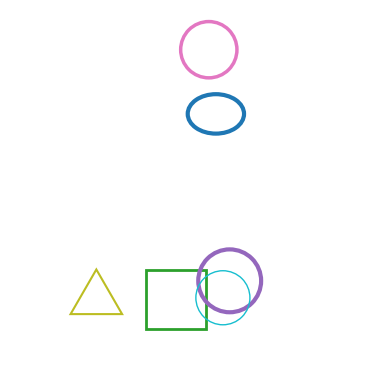[{"shape": "oval", "thickness": 3, "radius": 0.37, "center": [0.561, 0.704]}, {"shape": "square", "thickness": 2, "radius": 0.39, "center": [0.457, 0.222]}, {"shape": "circle", "thickness": 3, "radius": 0.41, "center": [0.597, 0.271]}, {"shape": "circle", "thickness": 2.5, "radius": 0.37, "center": [0.542, 0.871]}, {"shape": "triangle", "thickness": 1.5, "radius": 0.39, "center": [0.25, 0.223]}, {"shape": "circle", "thickness": 1, "radius": 0.35, "center": [0.579, 0.227]}]